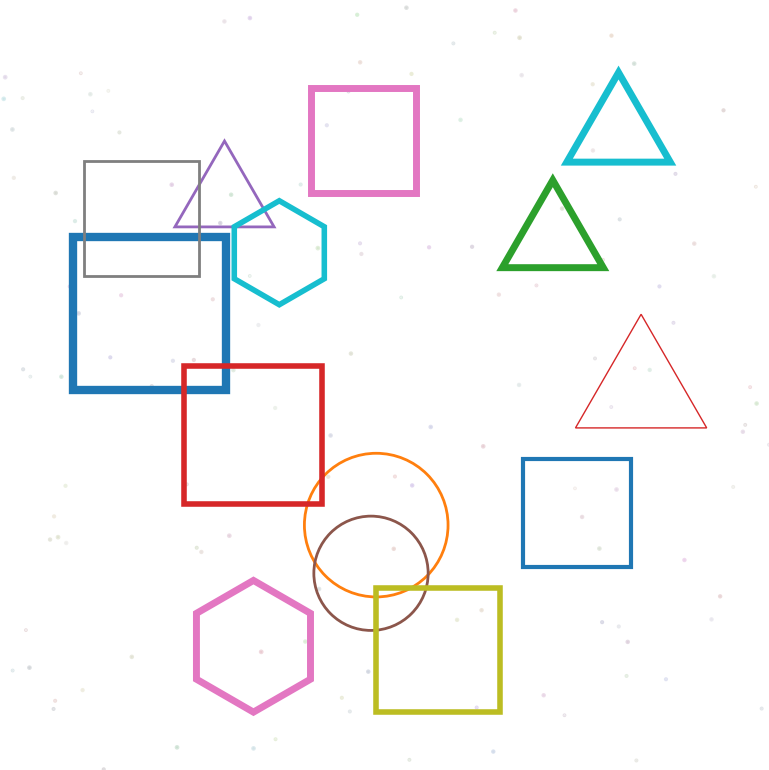[{"shape": "square", "thickness": 3, "radius": 0.5, "center": [0.195, 0.593]}, {"shape": "square", "thickness": 1.5, "radius": 0.35, "center": [0.75, 0.334]}, {"shape": "circle", "thickness": 1, "radius": 0.47, "center": [0.489, 0.318]}, {"shape": "triangle", "thickness": 2.5, "radius": 0.38, "center": [0.718, 0.69]}, {"shape": "square", "thickness": 2, "radius": 0.45, "center": [0.328, 0.435]}, {"shape": "triangle", "thickness": 0.5, "radius": 0.49, "center": [0.833, 0.493]}, {"shape": "triangle", "thickness": 1, "radius": 0.37, "center": [0.292, 0.743]}, {"shape": "circle", "thickness": 1, "radius": 0.37, "center": [0.482, 0.255]}, {"shape": "hexagon", "thickness": 2.5, "radius": 0.43, "center": [0.329, 0.161]}, {"shape": "square", "thickness": 2.5, "radius": 0.34, "center": [0.473, 0.818]}, {"shape": "square", "thickness": 1, "radius": 0.37, "center": [0.184, 0.716]}, {"shape": "square", "thickness": 2, "radius": 0.4, "center": [0.569, 0.156]}, {"shape": "hexagon", "thickness": 2, "radius": 0.34, "center": [0.363, 0.672]}, {"shape": "triangle", "thickness": 2.5, "radius": 0.39, "center": [0.803, 0.828]}]